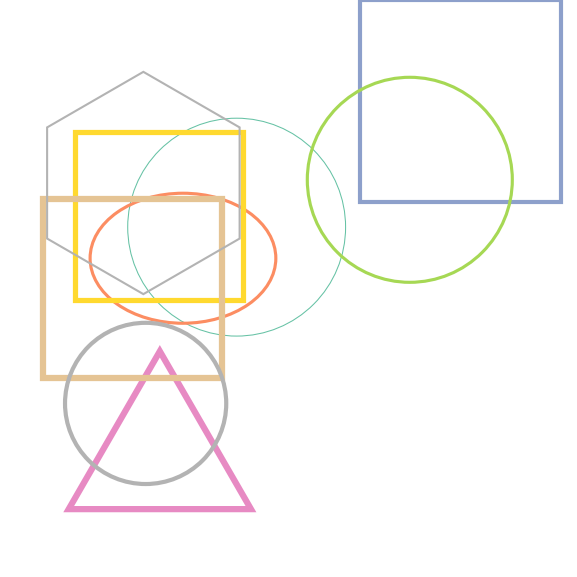[{"shape": "circle", "thickness": 0.5, "radius": 0.94, "center": [0.41, 0.606]}, {"shape": "oval", "thickness": 1.5, "radius": 0.8, "center": [0.317, 0.552]}, {"shape": "square", "thickness": 2, "radius": 0.87, "center": [0.798, 0.824]}, {"shape": "triangle", "thickness": 3, "radius": 0.91, "center": [0.277, 0.209]}, {"shape": "circle", "thickness": 1.5, "radius": 0.89, "center": [0.71, 0.688]}, {"shape": "square", "thickness": 2.5, "radius": 0.73, "center": [0.275, 0.625]}, {"shape": "square", "thickness": 3, "radius": 0.77, "center": [0.229, 0.499]}, {"shape": "circle", "thickness": 2, "radius": 0.7, "center": [0.252, 0.301]}, {"shape": "hexagon", "thickness": 1, "radius": 0.96, "center": [0.248, 0.682]}]